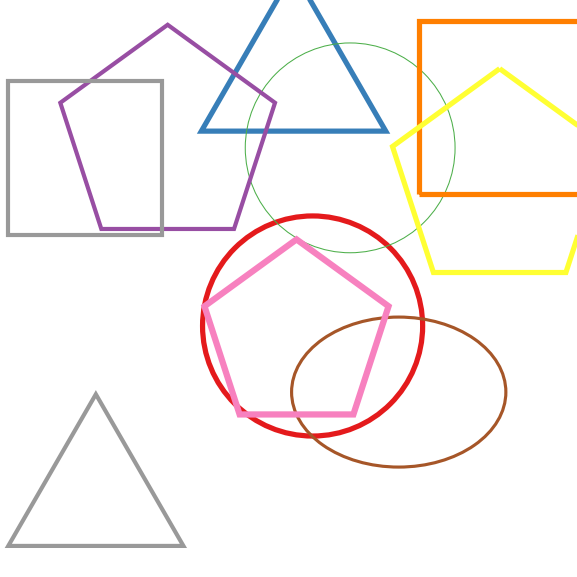[{"shape": "circle", "thickness": 2.5, "radius": 0.95, "center": [0.541, 0.435]}, {"shape": "triangle", "thickness": 2.5, "radius": 0.92, "center": [0.508, 0.864]}, {"shape": "circle", "thickness": 0.5, "radius": 0.91, "center": [0.606, 0.743]}, {"shape": "pentagon", "thickness": 2, "radius": 0.98, "center": [0.29, 0.761]}, {"shape": "square", "thickness": 2.5, "radius": 0.75, "center": [0.874, 0.813]}, {"shape": "pentagon", "thickness": 2.5, "radius": 0.98, "center": [0.865, 0.685]}, {"shape": "oval", "thickness": 1.5, "radius": 0.93, "center": [0.69, 0.32]}, {"shape": "pentagon", "thickness": 3, "radius": 0.84, "center": [0.513, 0.417]}, {"shape": "triangle", "thickness": 2, "radius": 0.88, "center": [0.166, 0.141]}, {"shape": "square", "thickness": 2, "radius": 0.67, "center": [0.147, 0.726]}]